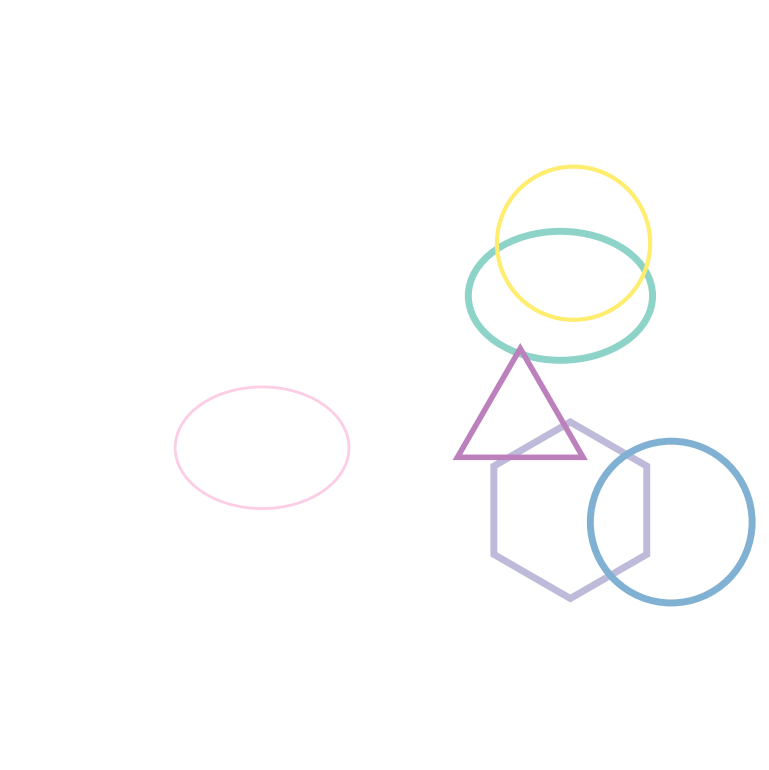[{"shape": "oval", "thickness": 2.5, "radius": 0.6, "center": [0.728, 0.616]}, {"shape": "hexagon", "thickness": 2.5, "radius": 0.57, "center": [0.741, 0.337]}, {"shape": "circle", "thickness": 2.5, "radius": 0.53, "center": [0.872, 0.322]}, {"shape": "oval", "thickness": 1, "radius": 0.56, "center": [0.34, 0.419]}, {"shape": "triangle", "thickness": 2, "radius": 0.47, "center": [0.676, 0.453]}, {"shape": "circle", "thickness": 1.5, "radius": 0.5, "center": [0.745, 0.684]}]